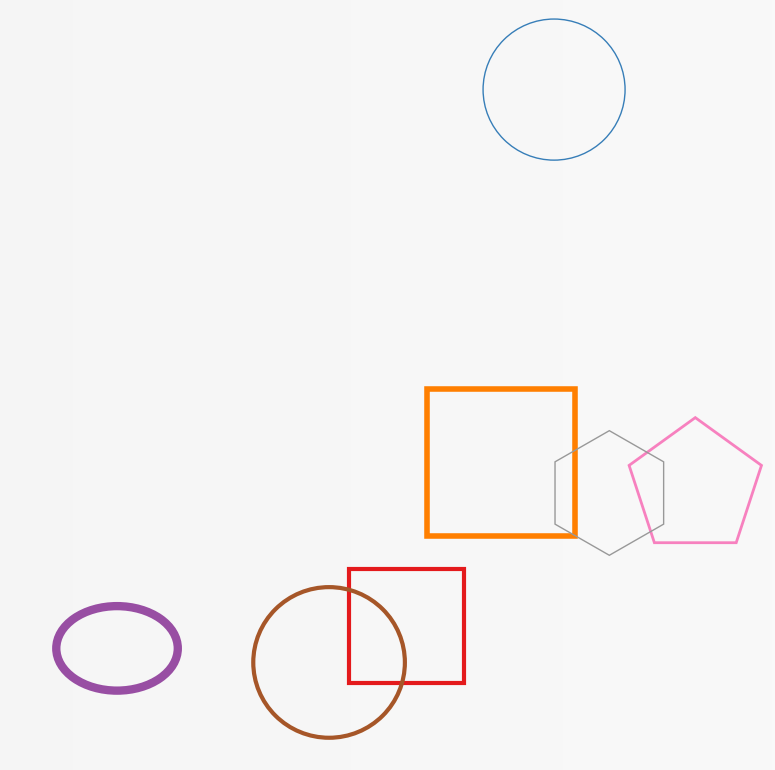[{"shape": "square", "thickness": 1.5, "radius": 0.37, "center": [0.524, 0.188]}, {"shape": "circle", "thickness": 0.5, "radius": 0.46, "center": [0.715, 0.884]}, {"shape": "oval", "thickness": 3, "radius": 0.39, "center": [0.151, 0.158]}, {"shape": "square", "thickness": 2, "radius": 0.48, "center": [0.646, 0.4]}, {"shape": "circle", "thickness": 1.5, "radius": 0.49, "center": [0.425, 0.14]}, {"shape": "pentagon", "thickness": 1, "radius": 0.45, "center": [0.897, 0.368]}, {"shape": "hexagon", "thickness": 0.5, "radius": 0.4, "center": [0.786, 0.36]}]